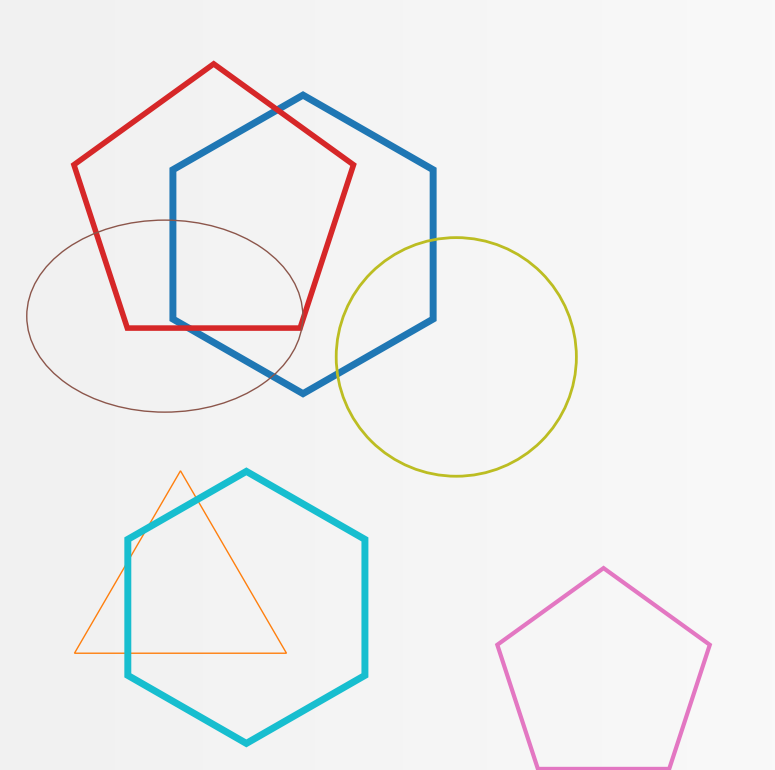[{"shape": "hexagon", "thickness": 2.5, "radius": 0.97, "center": [0.391, 0.683]}, {"shape": "triangle", "thickness": 0.5, "radius": 0.79, "center": [0.233, 0.231]}, {"shape": "pentagon", "thickness": 2, "radius": 0.95, "center": [0.276, 0.727]}, {"shape": "oval", "thickness": 0.5, "radius": 0.89, "center": [0.213, 0.589]}, {"shape": "pentagon", "thickness": 1.5, "radius": 0.72, "center": [0.779, 0.118]}, {"shape": "circle", "thickness": 1, "radius": 0.77, "center": [0.589, 0.536]}, {"shape": "hexagon", "thickness": 2.5, "radius": 0.88, "center": [0.318, 0.211]}]